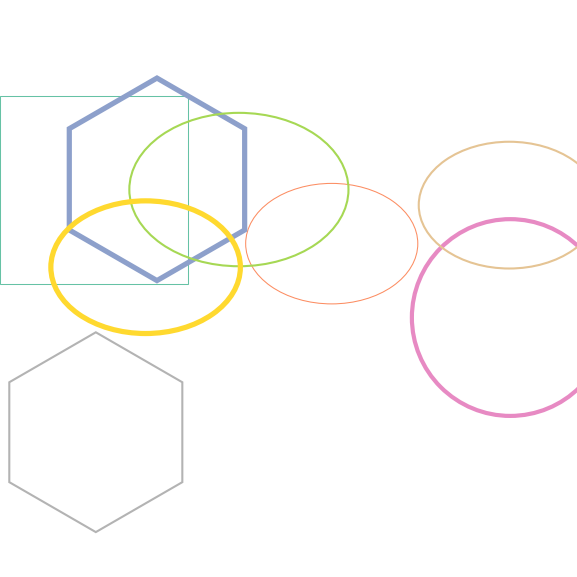[{"shape": "square", "thickness": 0.5, "radius": 0.81, "center": [0.163, 0.671]}, {"shape": "oval", "thickness": 0.5, "radius": 0.75, "center": [0.574, 0.577]}, {"shape": "hexagon", "thickness": 2.5, "radius": 0.88, "center": [0.272, 0.689]}, {"shape": "circle", "thickness": 2, "radius": 0.85, "center": [0.884, 0.449]}, {"shape": "oval", "thickness": 1, "radius": 0.95, "center": [0.414, 0.671]}, {"shape": "oval", "thickness": 2.5, "radius": 0.82, "center": [0.252, 0.536]}, {"shape": "oval", "thickness": 1, "radius": 0.78, "center": [0.882, 0.644]}, {"shape": "hexagon", "thickness": 1, "radius": 0.86, "center": [0.166, 0.251]}]